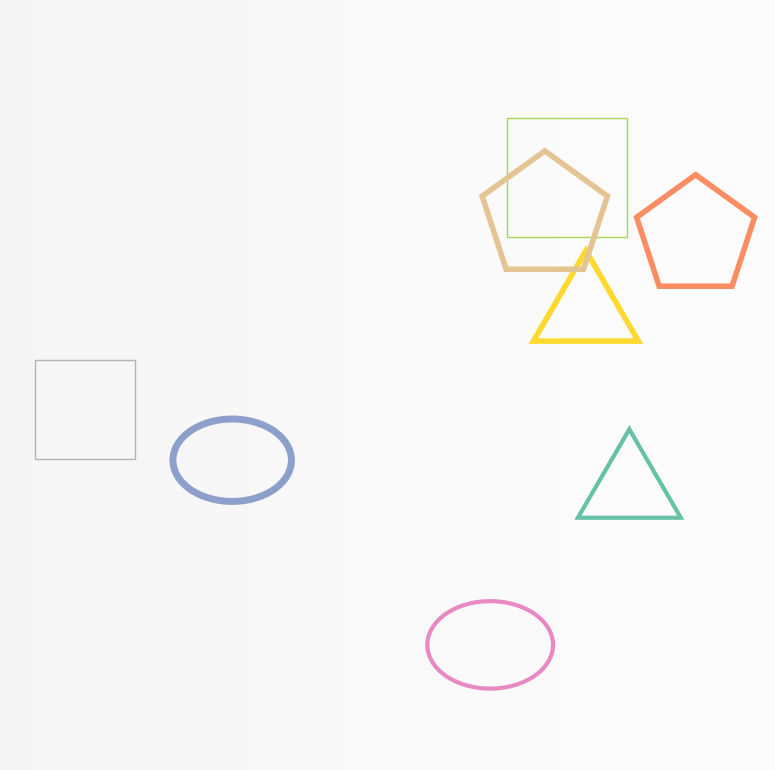[{"shape": "triangle", "thickness": 1.5, "radius": 0.38, "center": [0.812, 0.366]}, {"shape": "pentagon", "thickness": 2, "radius": 0.4, "center": [0.898, 0.693]}, {"shape": "oval", "thickness": 2.5, "radius": 0.38, "center": [0.3, 0.402]}, {"shape": "oval", "thickness": 1.5, "radius": 0.41, "center": [0.632, 0.163]}, {"shape": "square", "thickness": 0.5, "radius": 0.39, "center": [0.732, 0.77]}, {"shape": "triangle", "thickness": 2, "radius": 0.39, "center": [0.756, 0.596]}, {"shape": "pentagon", "thickness": 2, "radius": 0.42, "center": [0.703, 0.719]}, {"shape": "square", "thickness": 0.5, "radius": 0.32, "center": [0.109, 0.468]}]